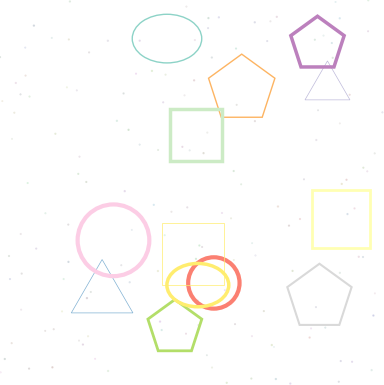[{"shape": "oval", "thickness": 1, "radius": 0.45, "center": [0.434, 0.9]}, {"shape": "square", "thickness": 2, "radius": 0.37, "center": [0.886, 0.431]}, {"shape": "triangle", "thickness": 0.5, "radius": 0.34, "center": [0.851, 0.774]}, {"shape": "circle", "thickness": 3, "radius": 0.33, "center": [0.555, 0.265]}, {"shape": "triangle", "thickness": 0.5, "radius": 0.46, "center": [0.265, 0.233]}, {"shape": "pentagon", "thickness": 1, "radius": 0.45, "center": [0.628, 0.769]}, {"shape": "pentagon", "thickness": 2, "radius": 0.37, "center": [0.454, 0.148]}, {"shape": "circle", "thickness": 3, "radius": 0.47, "center": [0.295, 0.376]}, {"shape": "pentagon", "thickness": 1.5, "radius": 0.44, "center": [0.83, 0.227]}, {"shape": "pentagon", "thickness": 2.5, "radius": 0.36, "center": [0.825, 0.885]}, {"shape": "square", "thickness": 2.5, "radius": 0.34, "center": [0.509, 0.648]}, {"shape": "oval", "thickness": 2.5, "radius": 0.4, "center": [0.514, 0.259]}, {"shape": "square", "thickness": 0.5, "radius": 0.41, "center": [0.501, 0.34]}]